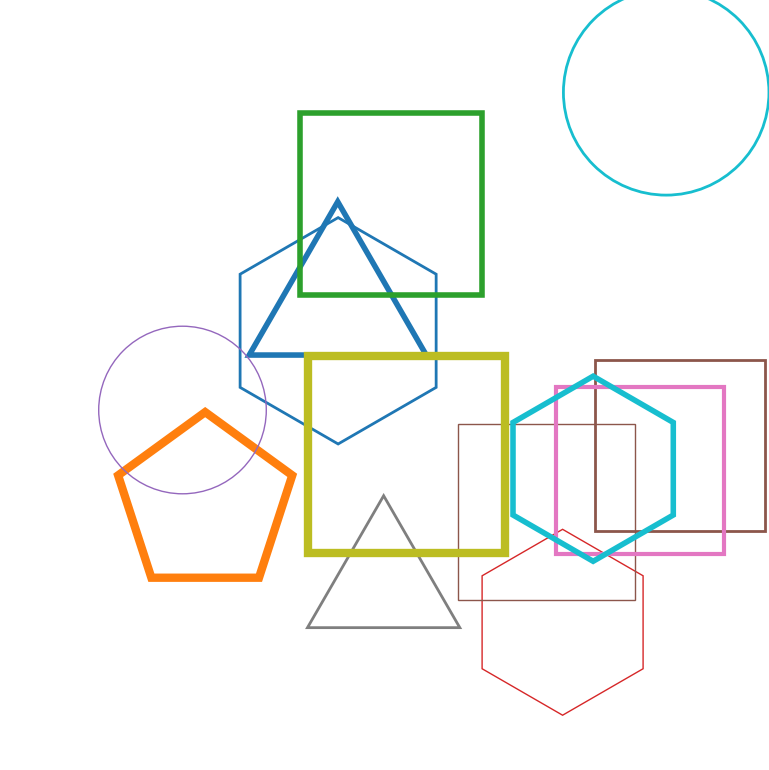[{"shape": "hexagon", "thickness": 1, "radius": 0.73, "center": [0.439, 0.57]}, {"shape": "triangle", "thickness": 2, "radius": 0.66, "center": [0.439, 0.605]}, {"shape": "pentagon", "thickness": 3, "radius": 0.59, "center": [0.266, 0.346]}, {"shape": "square", "thickness": 2, "radius": 0.59, "center": [0.508, 0.735]}, {"shape": "hexagon", "thickness": 0.5, "radius": 0.6, "center": [0.731, 0.192]}, {"shape": "circle", "thickness": 0.5, "radius": 0.54, "center": [0.237, 0.468]}, {"shape": "square", "thickness": 1, "radius": 0.55, "center": [0.883, 0.421]}, {"shape": "square", "thickness": 0.5, "radius": 0.57, "center": [0.71, 0.335]}, {"shape": "square", "thickness": 1.5, "radius": 0.54, "center": [0.831, 0.389]}, {"shape": "triangle", "thickness": 1, "radius": 0.57, "center": [0.498, 0.242]}, {"shape": "square", "thickness": 3, "radius": 0.64, "center": [0.528, 0.41]}, {"shape": "hexagon", "thickness": 2, "radius": 0.6, "center": [0.77, 0.391]}, {"shape": "circle", "thickness": 1, "radius": 0.67, "center": [0.865, 0.88]}]